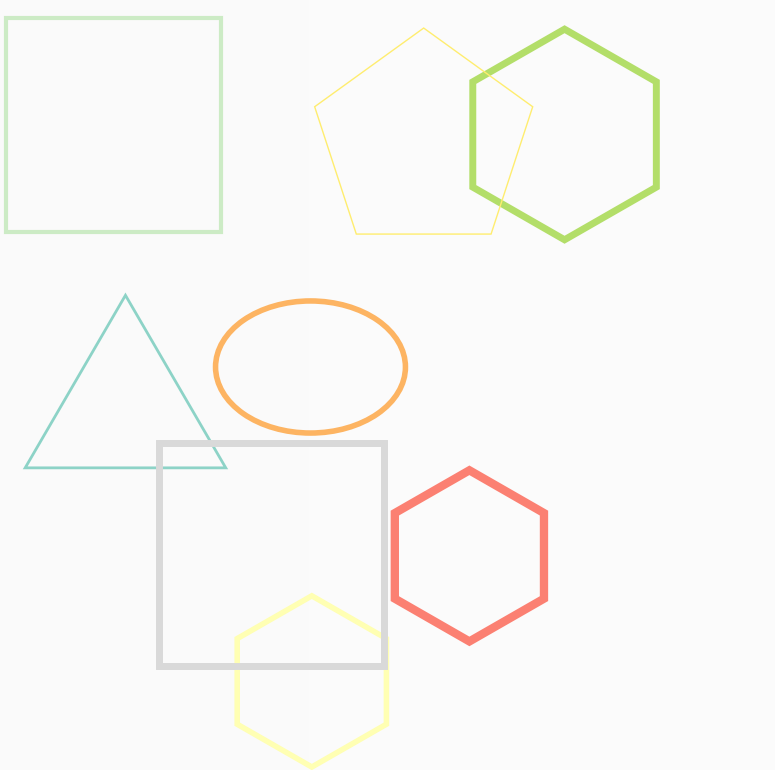[{"shape": "triangle", "thickness": 1, "radius": 0.75, "center": [0.162, 0.467]}, {"shape": "hexagon", "thickness": 2, "radius": 0.56, "center": [0.402, 0.115]}, {"shape": "hexagon", "thickness": 3, "radius": 0.56, "center": [0.606, 0.278]}, {"shape": "oval", "thickness": 2, "radius": 0.61, "center": [0.401, 0.523]}, {"shape": "hexagon", "thickness": 2.5, "radius": 0.68, "center": [0.728, 0.825]}, {"shape": "square", "thickness": 2.5, "radius": 0.72, "center": [0.35, 0.28]}, {"shape": "square", "thickness": 1.5, "radius": 0.69, "center": [0.146, 0.837]}, {"shape": "pentagon", "thickness": 0.5, "radius": 0.74, "center": [0.547, 0.816]}]